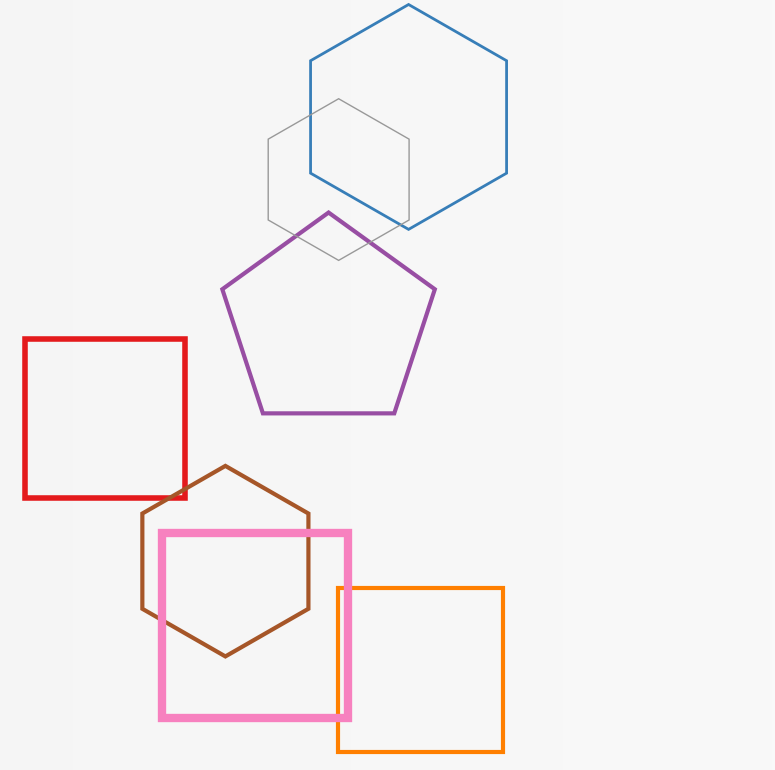[{"shape": "square", "thickness": 2, "radius": 0.52, "center": [0.135, 0.456]}, {"shape": "hexagon", "thickness": 1, "radius": 0.73, "center": [0.527, 0.848]}, {"shape": "pentagon", "thickness": 1.5, "radius": 0.72, "center": [0.424, 0.58]}, {"shape": "square", "thickness": 1.5, "radius": 0.53, "center": [0.542, 0.13]}, {"shape": "hexagon", "thickness": 1.5, "radius": 0.62, "center": [0.291, 0.271]}, {"shape": "square", "thickness": 3, "radius": 0.6, "center": [0.329, 0.188]}, {"shape": "hexagon", "thickness": 0.5, "radius": 0.52, "center": [0.437, 0.767]}]